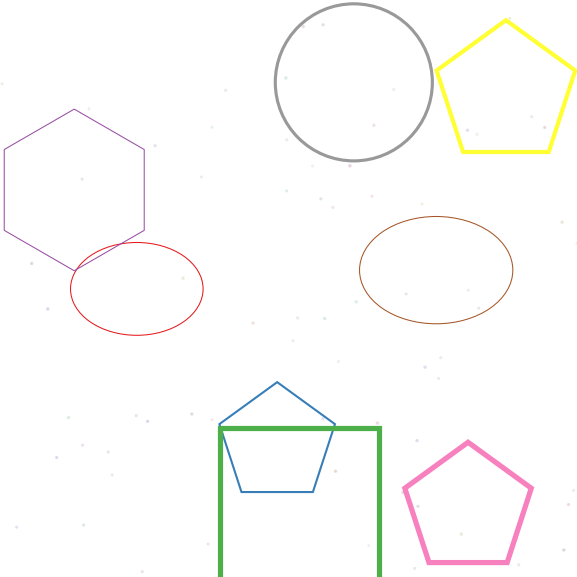[{"shape": "oval", "thickness": 0.5, "radius": 0.57, "center": [0.237, 0.499]}, {"shape": "pentagon", "thickness": 1, "radius": 0.53, "center": [0.48, 0.232]}, {"shape": "square", "thickness": 2.5, "radius": 0.69, "center": [0.519, 0.121]}, {"shape": "hexagon", "thickness": 0.5, "radius": 0.7, "center": [0.129, 0.67]}, {"shape": "pentagon", "thickness": 2, "radius": 0.63, "center": [0.876, 0.838]}, {"shape": "oval", "thickness": 0.5, "radius": 0.66, "center": [0.755, 0.531]}, {"shape": "pentagon", "thickness": 2.5, "radius": 0.58, "center": [0.811, 0.118]}, {"shape": "circle", "thickness": 1.5, "radius": 0.68, "center": [0.613, 0.857]}]